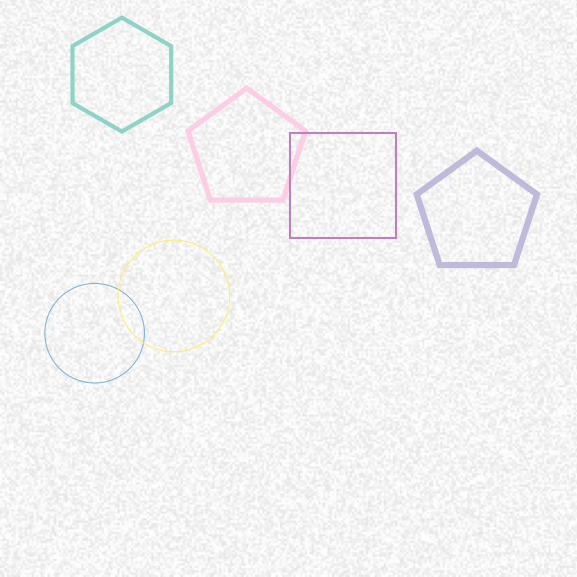[{"shape": "hexagon", "thickness": 2, "radius": 0.49, "center": [0.211, 0.87]}, {"shape": "pentagon", "thickness": 3, "radius": 0.55, "center": [0.826, 0.629]}, {"shape": "circle", "thickness": 0.5, "radius": 0.43, "center": [0.164, 0.422]}, {"shape": "pentagon", "thickness": 2.5, "radius": 0.54, "center": [0.427, 0.739]}, {"shape": "square", "thickness": 1, "radius": 0.46, "center": [0.594, 0.678]}, {"shape": "circle", "thickness": 0.5, "radius": 0.48, "center": [0.301, 0.487]}]